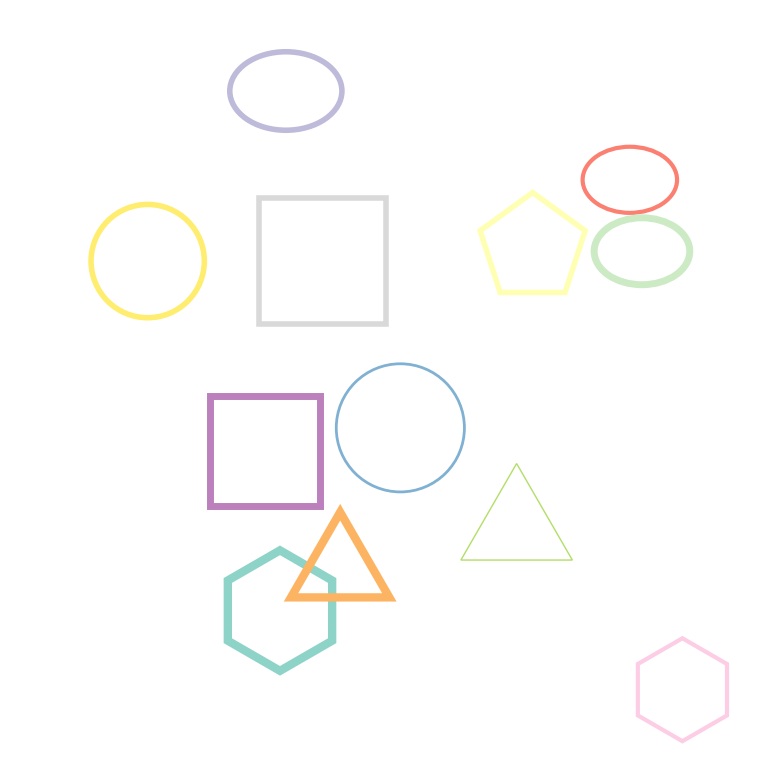[{"shape": "hexagon", "thickness": 3, "radius": 0.39, "center": [0.364, 0.207]}, {"shape": "pentagon", "thickness": 2, "radius": 0.36, "center": [0.692, 0.678]}, {"shape": "oval", "thickness": 2, "radius": 0.36, "center": [0.371, 0.882]}, {"shape": "oval", "thickness": 1.5, "radius": 0.31, "center": [0.818, 0.766]}, {"shape": "circle", "thickness": 1, "radius": 0.42, "center": [0.52, 0.444]}, {"shape": "triangle", "thickness": 3, "radius": 0.37, "center": [0.442, 0.261]}, {"shape": "triangle", "thickness": 0.5, "radius": 0.42, "center": [0.671, 0.314]}, {"shape": "hexagon", "thickness": 1.5, "radius": 0.33, "center": [0.886, 0.104]}, {"shape": "square", "thickness": 2, "radius": 0.41, "center": [0.419, 0.661]}, {"shape": "square", "thickness": 2.5, "radius": 0.35, "center": [0.344, 0.414]}, {"shape": "oval", "thickness": 2.5, "radius": 0.31, "center": [0.834, 0.674]}, {"shape": "circle", "thickness": 2, "radius": 0.37, "center": [0.192, 0.661]}]